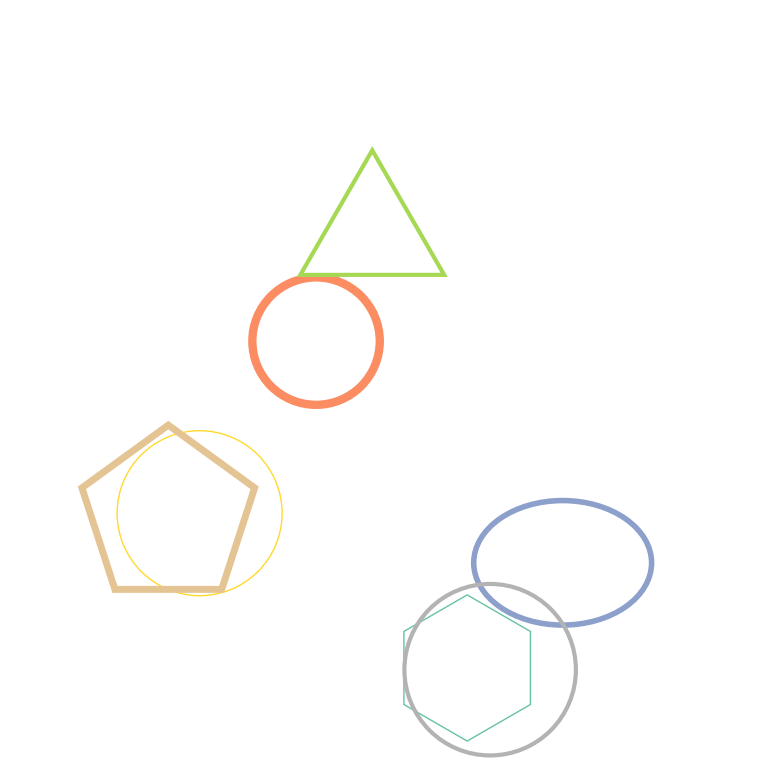[{"shape": "hexagon", "thickness": 0.5, "radius": 0.47, "center": [0.607, 0.132]}, {"shape": "circle", "thickness": 3, "radius": 0.41, "center": [0.41, 0.557]}, {"shape": "oval", "thickness": 2, "radius": 0.58, "center": [0.731, 0.269]}, {"shape": "triangle", "thickness": 1.5, "radius": 0.54, "center": [0.483, 0.697]}, {"shape": "circle", "thickness": 0.5, "radius": 0.54, "center": [0.259, 0.334]}, {"shape": "pentagon", "thickness": 2.5, "radius": 0.59, "center": [0.219, 0.33]}, {"shape": "circle", "thickness": 1.5, "radius": 0.56, "center": [0.637, 0.13]}]